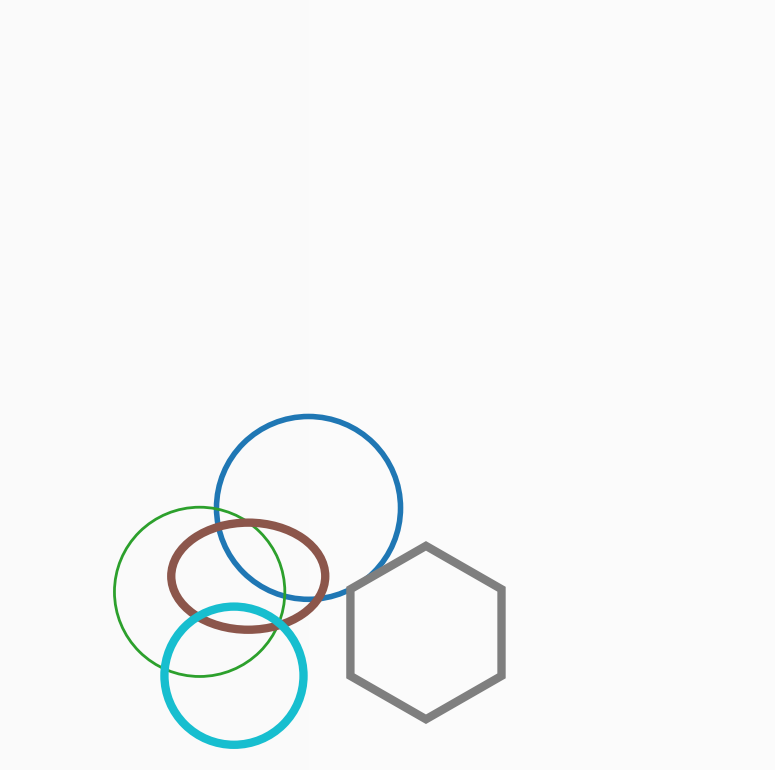[{"shape": "circle", "thickness": 2, "radius": 0.59, "center": [0.398, 0.34]}, {"shape": "circle", "thickness": 1, "radius": 0.55, "center": [0.258, 0.231]}, {"shape": "oval", "thickness": 3, "radius": 0.5, "center": [0.32, 0.252]}, {"shape": "hexagon", "thickness": 3, "radius": 0.56, "center": [0.55, 0.178]}, {"shape": "circle", "thickness": 3, "radius": 0.45, "center": [0.302, 0.122]}]